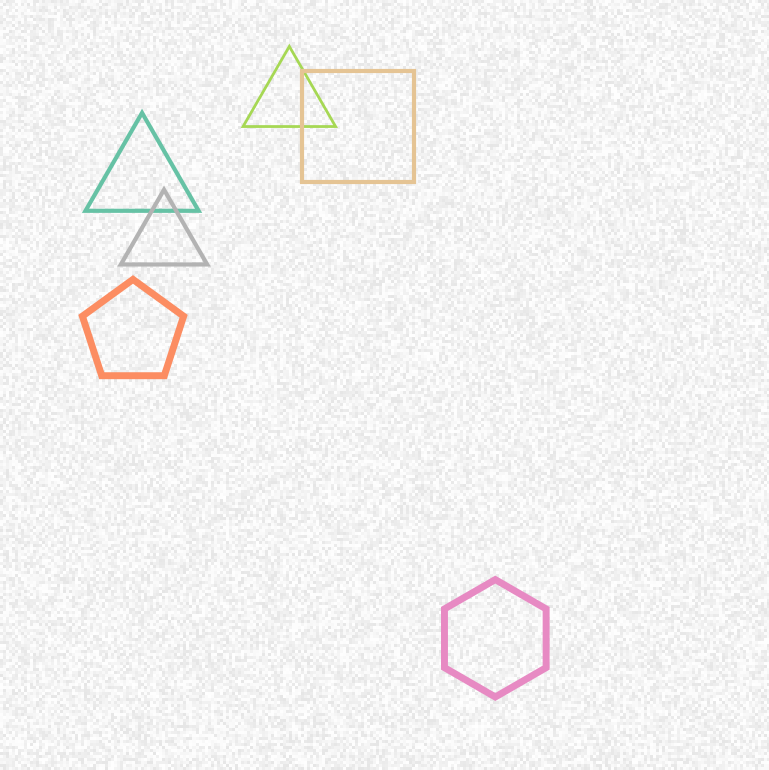[{"shape": "triangle", "thickness": 1.5, "radius": 0.42, "center": [0.184, 0.769]}, {"shape": "pentagon", "thickness": 2.5, "radius": 0.35, "center": [0.173, 0.568]}, {"shape": "hexagon", "thickness": 2.5, "radius": 0.38, "center": [0.643, 0.171]}, {"shape": "triangle", "thickness": 1, "radius": 0.35, "center": [0.376, 0.87]}, {"shape": "square", "thickness": 1.5, "radius": 0.36, "center": [0.465, 0.836]}, {"shape": "triangle", "thickness": 1.5, "radius": 0.32, "center": [0.213, 0.689]}]